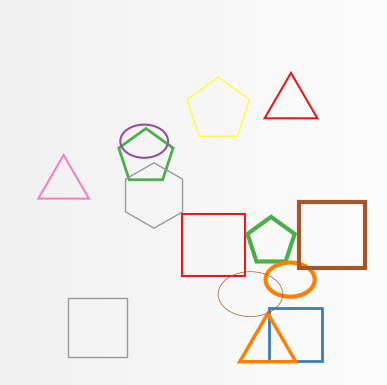[{"shape": "triangle", "thickness": 1.5, "radius": 0.39, "center": [0.751, 0.732]}, {"shape": "square", "thickness": 1.5, "radius": 0.41, "center": [0.552, 0.364]}, {"shape": "square", "thickness": 2, "radius": 0.34, "center": [0.762, 0.131]}, {"shape": "pentagon", "thickness": 3, "radius": 0.32, "center": [0.7, 0.373]}, {"shape": "pentagon", "thickness": 2, "radius": 0.37, "center": [0.377, 0.593]}, {"shape": "oval", "thickness": 1.5, "radius": 0.31, "center": [0.372, 0.633]}, {"shape": "oval", "thickness": 3, "radius": 0.32, "center": [0.749, 0.274]}, {"shape": "triangle", "thickness": 2.5, "radius": 0.42, "center": [0.691, 0.102]}, {"shape": "pentagon", "thickness": 1, "radius": 0.42, "center": [0.563, 0.715]}, {"shape": "oval", "thickness": 0.5, "radius": 0.42, "center": [0.646, 0.236]}, {"shape": "square", "thickness": 3, "radius": 0.43, "center": [0.857, 0.39]}, {"shape": "triangle", "thickness": 1.5, "radius": 0.38, "center": [0.164, 0.522]}, {"shape": "square", "thickness": 1, "radius": 0.38, "center": [0.252, 0.149]}, {"shape": "hexagon", "thickness": 1, "radius": 0.42, "center": [0.398, 0.492]}]